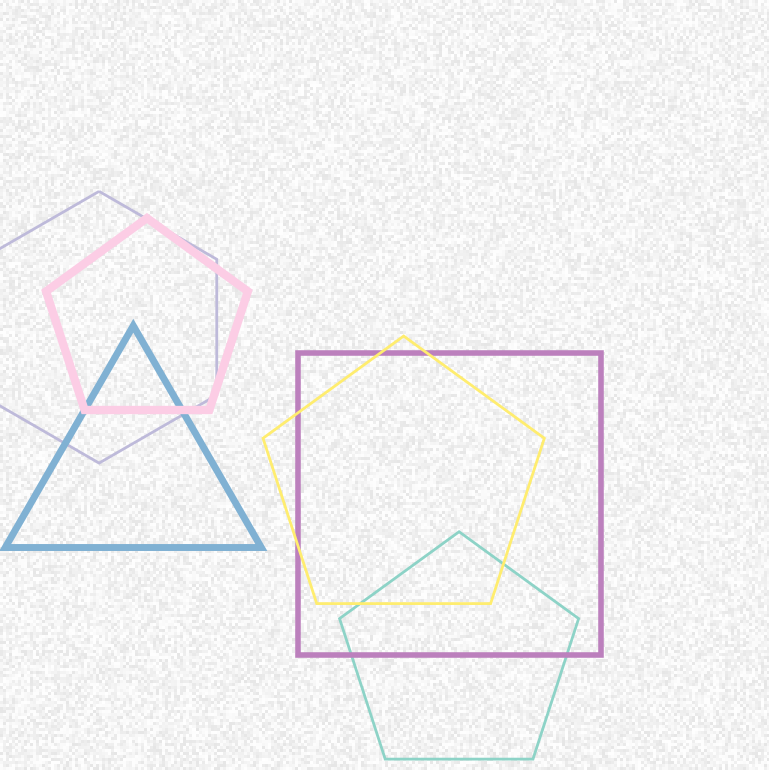[{"shape": "pentagon", "thickness": 1, "radius": 0.82, "center": [0.596, 0.146]}, {"shape": "hexagon", "thickness": 1, "radius": 0.88, "center": [0.129, 0.575]}, {"shape": "triangle", "thickness": 2.5, "radius": 0.96, "center": [0.173, 0.385]}, {"shape": "pentagon", "thickness": 3, "radius": 0.69, "center": [0.191, 0.579]}, {"shape": "square", "thickness": 2, "radius": 0.98, "center": [0.584, 0.345]}, {"shape": "pentagon", "thickness": 1, "radius": 0.96, "center": [0.524, 0.372]}]